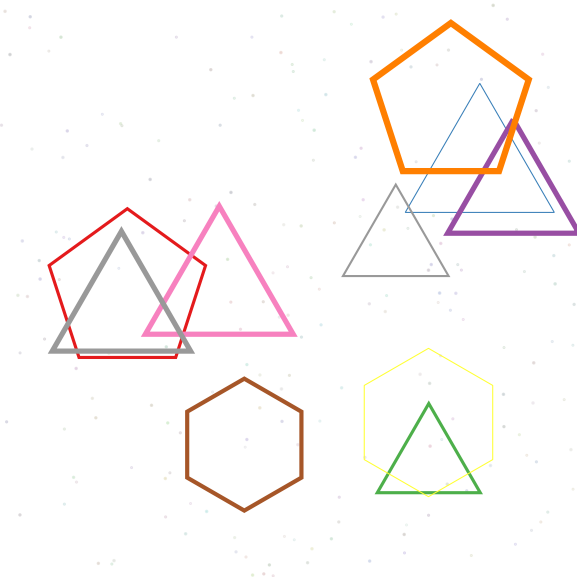[{"shape": "pentagon", "thickness": 1.5, "radius": 0.71, "center": [0.221, 0.495]}, {"shape": "triangle", "thickness": 0.5, "radius": 0.75, "center": [0.831, 0.706]}, {"shape": "triangle", "thickness": 1.5, "radius": 0.51, "center": [0.742, 0.197]}, {"shape": "triangle", "thickness": 2.5, "radius": 0.66, "center": [0.889, 0.661]}, {"shape": "pentagon", "thickness": 3, "radius": 0.71, "center": [0.781, 0.818]}, {"shape": "hexagon", "thickness": 0.5, "radius": 0.64, "center": [0.742, 0.268]}, {"shape": "hexagon", "thickness": 2, "radius": 0.57, "center": [0.423, 0.229]}, {"shape": "triangle", "thickness": 2.5, "radius": 0.74, "center": [0.38, 0.494]}, {"shape": "triangle", "thickness": 2.5, "radius": 0.69, "center": [0.21, 0.46]}, {"shape": "triangle", "thickness": 1, "radius": 0.53, "center": [0.685, 0.574]}]